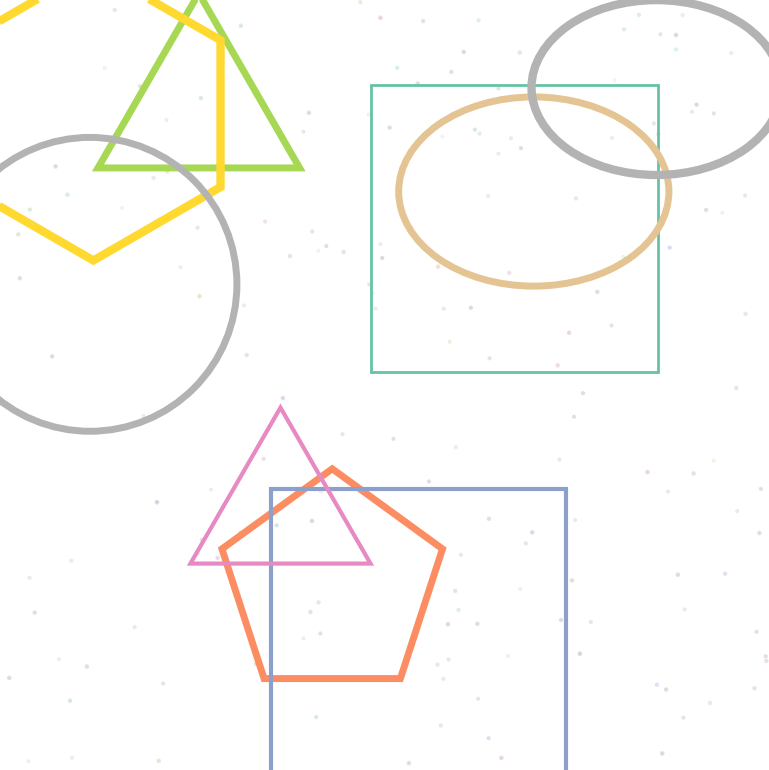[{"shape": "square", "thickness": 1, "radius": 0.93, "center": [0.668, 0.703]}, {"shape": "pentagon", "thickness": 2.5, "radius": 0.75, "center": [0.431, 0.241]}, {"shape": "square", "thickness": 1.5, "radius": 0.96, "center": [0.544, 0.174]}, {"shape": "triangle", "thickness": 1.5, "radius": 0.68, "center": [0.364, 0.336]}, {"shape": "triangle", "thickness": 2.5, "radius": 0.76, "center": [0.258, 0.858]}, {"shape": "hexagon", "thickness": 3, "radius": 0.95, "center": [0.121, 0.852]}, {"shape": "oval", "thickness": 2.5, "radius": 0.88, "center": [0.693, 0.751]}, {"shape": "oval", "thickness": 3, "radius": 0.81, "center": [0.853, 0.886]}, {"shape": "circle", "thickness": 2.5, "radius": 0.95, "center": [0.117, 0.631]}]